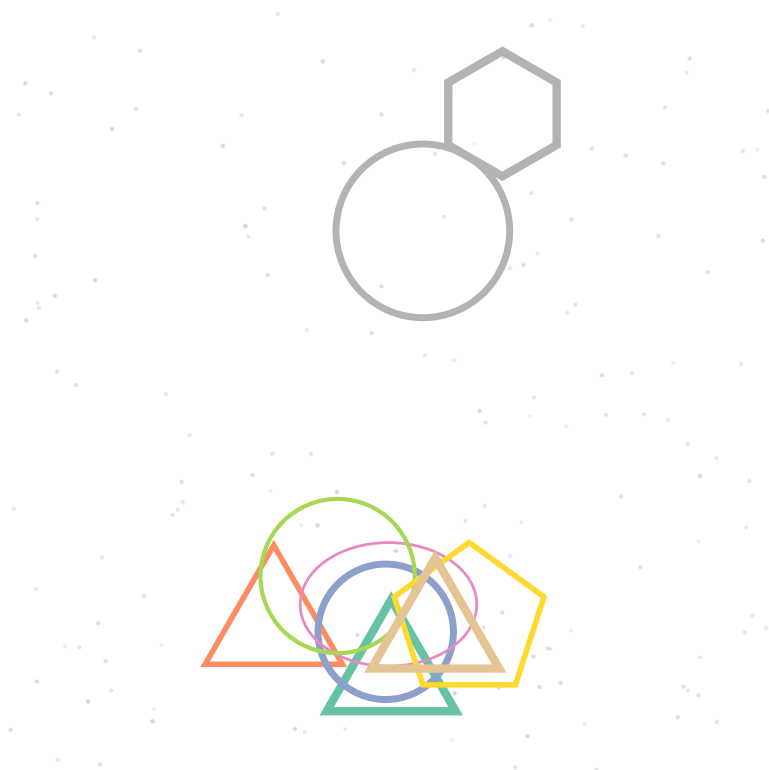[{"shape": "triangle", "thickness": 3, "radius": 0.48, "center": [0.508, 0.125]}, {"shape": "triangle", "thickness": 2, "radius": 0.52, "center": [0.356, 0.189]}, {"shape": "circle", "thickness": 2.5, "radius": 0.44, "center": [0.501, 0.179]}, {"shape": "oval", "thickness": 1, "radius": 0.57, "center": [0.504, 0.215]}, {"shape": "circle", "thickness": 1.5, "radius": 0.5, "center": [0.438, 0.252]}, {"shape": "pentagon", "thickness": 2, "radius": 0.51, "center": [0.609, 0.193]}, {"shape": "triangle", "thickness": 3, "radius": 0.48, "center": [0.565, 0.18]}, {"shape": "circle", "thickness": 2.5, "radius": 0.56, "center": [0.549, 0.7]}, {"shape": "hexagon", "thickness": 3, "radius": 0.41, "center": [0.653, 0.852]}]